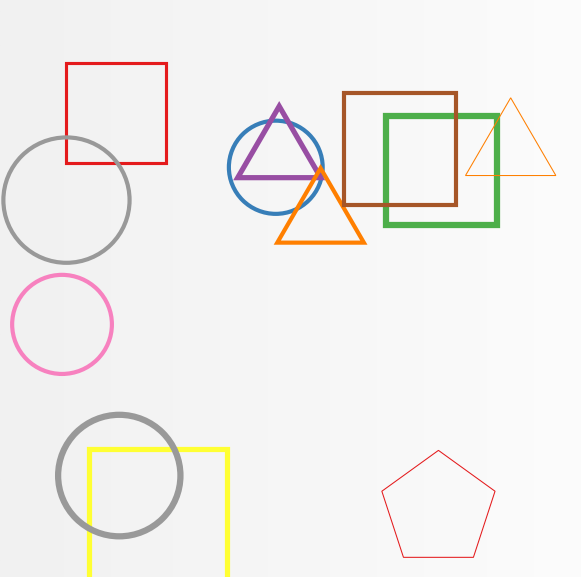[{"shape": "square", "thickness": 1.5, "radius": 0.43, "center": [0.199, 0.804]}, {"shape": "pentagon", "thickness": 0.5, "radius": 0.51, "center": [0.754, 0.117]}, {"shape": "circle", "thickness": 2, "radius": 0.4, "center": [0.474, 0.709]}, {"shape": "square", "thickness": 3, "radius": 0.47, "center": [0.76, 0.704]}, {"shape": "triangle", "thickness": 2.5, "radius": 0.41, "center": [0.48, 0.733]}, {"shape": "triangle", "thickness": 0.5, "radius": 0.45, "center": [0.879, 0.74]}, {"shape": "triangle", "thickness": 2, "radius": 0.43, "center": [0.552, 0.622]}, {"shape": "square", "thickness": 2.5, "radius": 0.59, "center": [0.272, 0.104]}, {"shape": "square", "thickness": 2, "radius": 0.48, "center": [0.689, 0.741]}, {"shape": "circle", "thickness": 2, "radius": 0.43, "center": [0.107, 0.437]}, {"shape": "circle", "thickness": 2, "radius": 0.54, "center": [0.114, 0.653]}, {"shape": "circle", "thickness": 3, "radius": 0.53, "center": [0.205, 0.176]}]